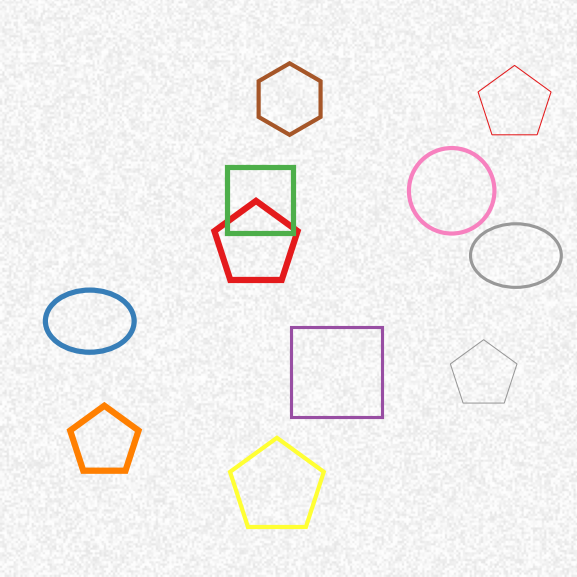[{"shape": "pentagon", "thickness": 0.5, "radius": 0.33, "center": [0.891, 0.819]}, {"shape": "pentagon", "thickness": 3, "radius": 0.38, "center": [0.443, 0.576]}, {"shape": "oval", "thickness": 2.5, "radius": 0.38, "center": [0.155, 0.443]}, {"shape": "square", "thickness": 2.5, "radius": 0.29, "center": [0.451, 0.652]}, {"shape": "square", "thickness": 1.5, "radius": 0.39, "center": [0.583, 0.355]}, {"shape": "pentagon", "thickness": 3, "radius": 0.31, "center": [0.181, 0.234]}, {"shape": "pentagon", "thickness": 2, "radius": 0.43, "center": [0.48, 0.156]}, {"shape": "hexagon", "thickness": 2, "radius": 0.31, "center": [0.501, 0.828]}, {"shape": "circle", "thickness": 2, "radius": 0.37, "center": [0.782, 0.669]}, {"shape": "pentagon", "thickness": 0.5, "radius": 0.3, "center": [0.838, 0.35]}, {"shape": "oval", "thickness": 1.5, "radius": 0.39, "center": [0.893, 0.557]}]